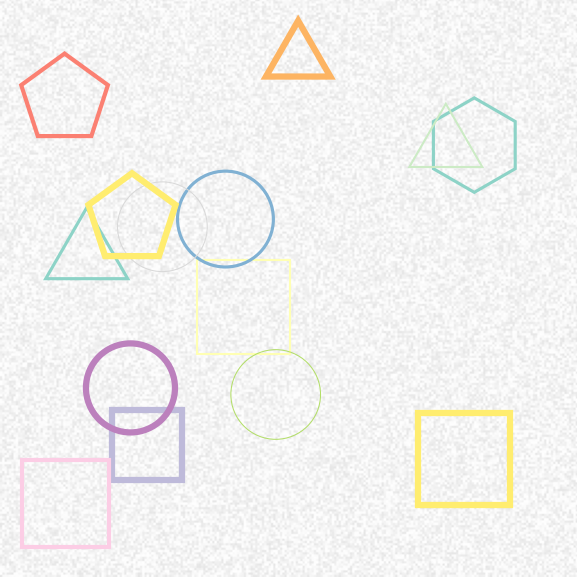[{"shape": "hexagon", "thickness": 1.5, "radius": 0.41, "center": [0.821, 0.748]}, {"shape": "triangle", "thickness": 1.5, "radius": 0.41, "center": [0.15, 0.558]}, {"shape": "square", "thickness": 1, "radius": 0.4, "center": [0.422, 0.467]}, {"shape": "square", "thickness": 3, "radius": 0.3, "center": [0.254, 0.229]}, {"shape": "pentagon", "thickness": 2, "radius": 0.39, "center": [0.112, 0.827]}, {"shape": "circle", "thickness": 1.5, "radius": 0.41, "center": [0.39, 0.62]}, {"shape": "triangle", "thickness": 3, "radius": 0.32, "center": [0.516, 0.899]}, {"shape": "circle", "thickness": 0.5, "radius": 0.39, "center": [0.477, 0.316]}, {"shape": "square", "thickness": 2, "radius": 0.38, "center": [0.114, 0.127]}, {"shape": "circle", "thickness": 0.5, "radius": 0.39, "center": [0.281, 0.607]}, {"shape": "circle", "thickness": 3, "radius": 0.39, "center": [0.226, 0.327]}, {"shape": "triangle", "thickness": 1, "radius": 0.36, "center": [0.772, 0.746]}, {"shape": "square", "thickness": 3, "radius": 0.4, "center": [0.803, 0.205]}, {"shape": "pentagon", "thickness": 3, "radius": 0.4, "center": [0.229, 0.62]}]